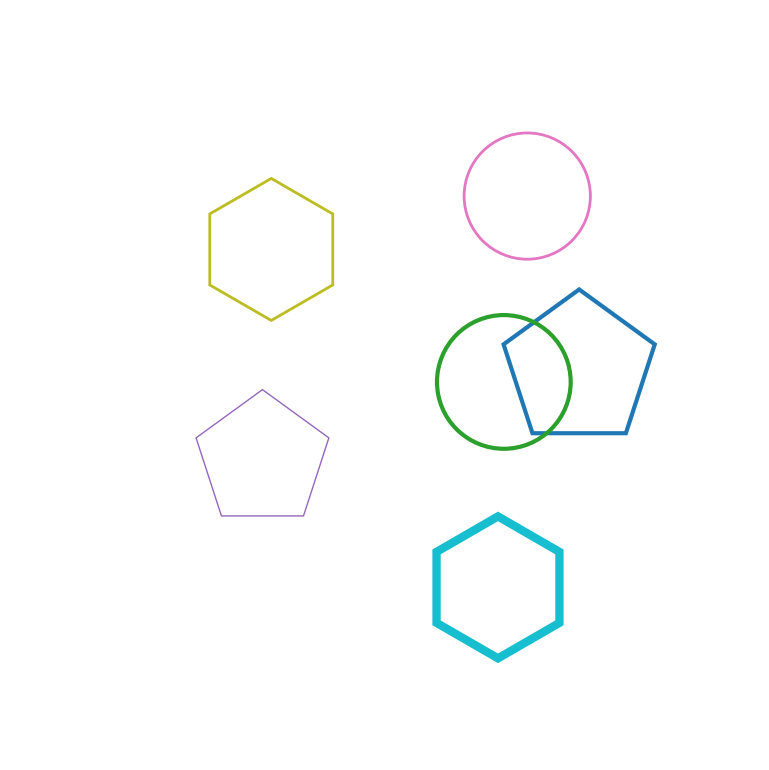[{"shape": "pentagon", "thickness": 1.5, "radius": 0.52, "center": [0.752, 0.521]}, {"shape": "circle", "thickness": 1.5, "radius": 0.43, "center": [0.654, 0.504]}, {"shape": "pentagon", "thickness": 0.5, "radius": 0.45, "center": [0.341, 0.403]}, {"shape": "circle", "thickness": 1, "radius": 0.41, "center": [0.685, 0.745]}, {"shape": "hexagon", "thickness": 1, "radius": 0.46, "center": [0.352, 0.676]}, {"shape": "hexagon", "thickness": 3, "radius": 0.46, "center": [0.647, 0.237]}]